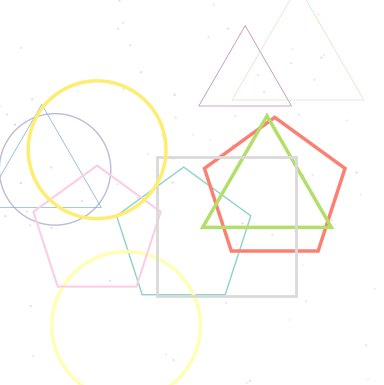[{"shape": "pentagon", "thickness": 1, "radius": 0.92, "center": [0.477, 0.383]}, {"shape": "circle", "thickness": 2.5, "radius": 0.97, "center": [0.327, 0.154]}, {"shape": "circle", "thickness": 1, "radius": 0.72, "center": [0.143, 0.56]}, {"shape": "pentagon", "thickness": 2.5, "radius": 0.96, "center": [0.714, 0.503]}, {"shape": "triangle", "thickness": 0.5, "radius": 0.89, "center": [0.109, 0.55]}, {"shape": "triangle", "thickness": 2.5, "radius": 0.96, "center": [0.694, 0.506]}, {"shape": "pentagon", "thickness": 1.5, "radius": 0.87, "center": [0.252, 0.396]}, {"shape": "square", "thickness": 2, "radius": 0.9, "center": [0.587, 0.412]}, {"shape": "triangle", "thickness": 0.5, "radius": 0.7, "center": [0.637, 0.794]}, {"shape": "triangle", "thickness": 0.5, "radius": 0.99, "center": [0.774, 0.839]}, {"shape": "circle", "thickness": 2.5, "radius": 0.89, "center": [0.252, 0.611]}]